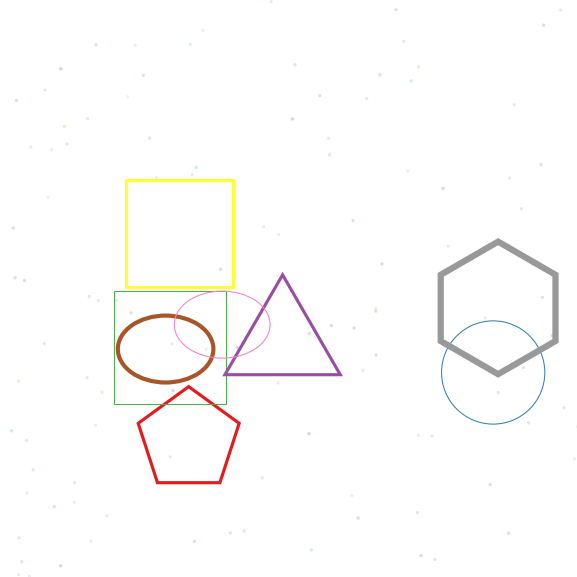[{"shape": "pentagon", "thickness": 1.5, "radius": 0.46, "center": [0.327, 0.238]}, {"shape": "circle", "thickness": 0.5, "radius": 0.45, "center": [0.854, 0.354]}, {"shape": "square", "thickness": 0.5, "radius": 0.49, "center": [0.294, 0.397]}, {"shape": "triangle", "thickness": 1.5, "radius": 0.58, "center": [0.489, 0.408]}, {"shape": "square", "thickness": 1.5, "radius": 0.46, "center": [0.311, 0.595]}, {"shape": "oval", "thickness": 2, "radius": 0.41, "center": [0.287, 0.395]}, {"shape": "oval", "thickness": 0.5, "radius": 0.41, "center": [0.385, 0.437]}, {"shape": "hexagon", "thickness": 3, "radius": 0.57, "center": [0.863, 0.466]}]